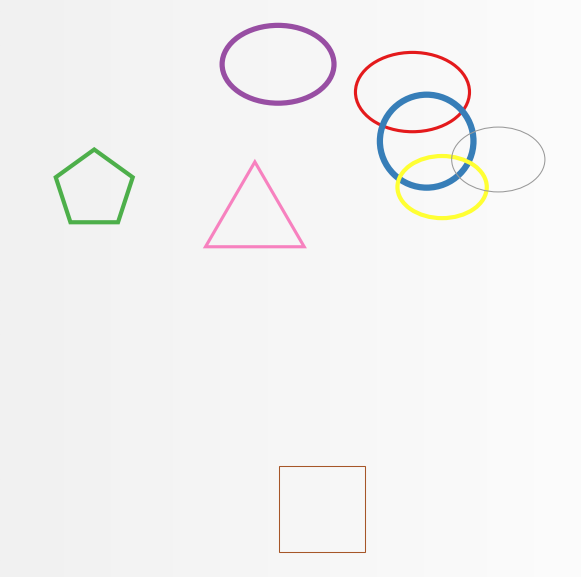[{"shape": "oval", "thickness": 1.5, "radius": 0.49, "center": [0.71, 0.84]}, {"shape": "circle", "thickness": 3, "radius": 0.4, "center": [0.734, 0.755]}, {"shape": "pentagon", "thickness": 2, "radius": 0.35, "center": [0.162, 0.671]}, {"shape": "oval", "thickness": 2.5, "radius": 0.48, "center": [0.478, 0.888]}, {"shape": "oval", "thickness": 2, "radius": 0.38, "center": [0.761, 0.675]}, {"shape": "square", "thickness": 0.5, "radius": 0.37, "center": [0.554, 0.118]}, {"shape": "triangle", "thickness": 1.5, "radius": 0.49, "center": [0.438, 0.621]}, {"shape": "oval", "thickness": 0.5, "radius": 0.4, "center": [0.857, 0.723]}]